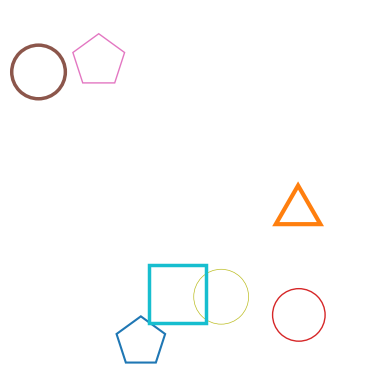[{"shape": "pentagon", "thickness": 1.5, "radius": 0.33, "center": [0.366, 0.112]}, {"shape": "triangle", "thickness": 3, "radius": 0.33, "center": [0.774, 0.451]}, {"shape": "circle", "thickness": 1, "radius": 0.34, "center": [0.776, 0.182]}, {"shape": "circle", "thickness": 2.5, "radius": 0.35, "center": [0.1, 0.813]}, {"shape": "pentagon", "thickness": 1, "radius": 0.35, "center": [0.256, 0.842]}, {"shape": "circle", "thickness": 0.5, "radius": 0.36, "center": [0.575, 0.229]}, {"shape": "square", "thickness": 2.5, "radius": 0.38, "center": [0.461, 0.236]}]